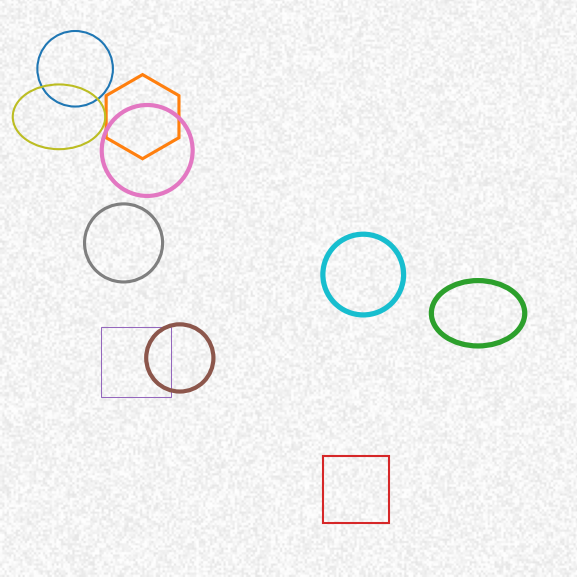[{"shape": "circle", "thickness": 1, "radius": 0.33, "center": [0.13, 0.88]}, {"shape": "hexagon", "thickness": 1.5, "radius": 0.36, "center": [0.247, 0.797]}, {"shape": "oval", "thickness": 2.5, "radius": 0.4, "center": [0.828, 0.457]}, {"shape": "square", "thickness": 1, "radius": 0.29, "center": [0.617, 0.152]}, {"shape": "square", "thickness": 0.5, "radius": 0.3, "center": [0.235, 0.372]}, {"shape": "circle", "thickness": 2, "radius": 0.29, "center": [0.311, 0.379]}, {"shape": "circle", "thickness": 2, "radius": 0.39, "center": [0.255, 0.739]}, {"shape": "circle", "thickness": 1.5, "radius": 0.34, "center": [0.214, 0.578]}, {"shape": "oval", "thickness": 1, "radius": 0.4, "center": [0.102, 0.797]}, {"shape": "circle", "thickness": 2.5, "radius": 0.35, "center": [0.629, 0.524]}]